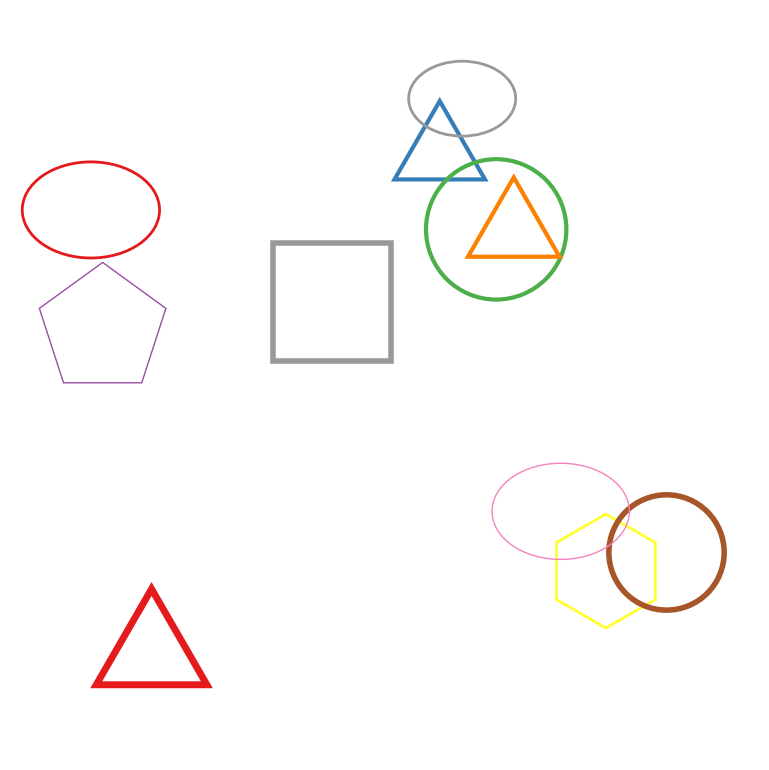[{"shape": "triangle", "thickness": 2.5, "radius": 0.41, "center": [0.197, 0.152]}, {"shape": "oval", "thickness": 1, "radius": 0.45, "center": [0.118, 0.727]}, {"shape": "triangle", "thickness": 1.5, "radius": 0.34, "center": [0.571, 0.801]}, {"shape": "circle", "thickness": 1.5, "radius": 0.46, "center": [0.644, 0.702]}, {"shape": "pentagon", "thickness": 0.5, "radius": 0.43, "center": [0.133, 0.573]}, {"shape": "triangle", "thickness": 1.5, "radius": 0.34, "center": [0.667, 0.701]}, {"shape": "hexagon", "thickness": 1, "radius": 0.37, "center": [0.787, 0.258]}, {"shape": "circle", "thickness": 2, "radius": 0.37, "center": [0.866, 0.283]}, {"shape": "oval", "thickness": 0.5, "radius": 0.45, "center": [0.728, 0.336]}, {"shape": "oval", "thickness": 1, "radius": 0.35, "center": [0.6, 0.872]}, {"shape": "square", "thickness": 2, "radius": 0.38, "center": [0.431, 0.607]}]